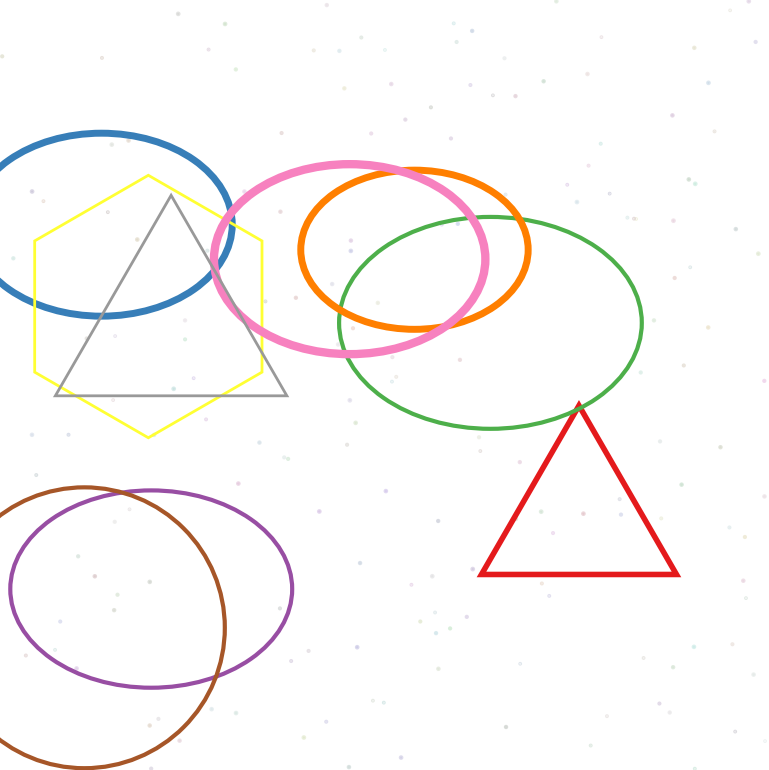[{"shape": "triangle", "thickness": 2, "radius": 0.73, "center": [0.752, 0.327]}, {"shape": "oval", "thickness": 2.5, "radius": 0.85, "center": [0.132, 0.708]}, {"shape": "oval", "thickness": 1.5, "radius": 0.98, "center": [0.637, 0.581]}, {"shape": "oval", "thickness": 1.5, "radius": 0.92, "center": [0.196, 0.235]}, {"shape": "oval", "thickness": 2.5, "radius": 0.74, "center": [0.538, 0.676]}, {"shape": "hexagon", "thickness": 1, "radius": 0.85, "center": [0.193, 0.602]}, {"shape": "circle", "thickness": 1.5, "radius": 0.91, "center": [0.11, 0.185]}, {"shape": "oval", "thickness": 3, "radius": 0.88, "center": [0.454, 0.663]}, {"shape": "triangle", "thickness": 1, "radius": 0.87, "center": [0.222, 0.573]}]